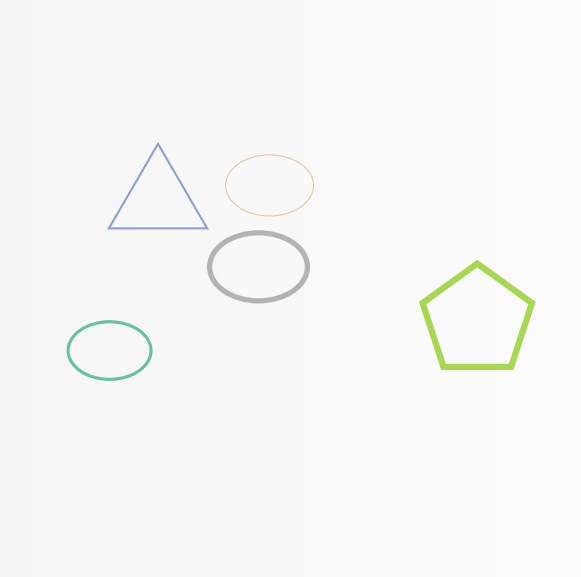[{"shape": "oval", "thickness": 1.5, "radius": 0.36, "center": [0.188, 0.392]}, {"shape": "triangle", "thickness": 1, "radius": 0.49, "center": [0.272, 0.652]}, {"shape": "pentagon", "thickness": 3, "radius": 0.49, "center": [0.821, 0.444]}, {"shape": "oval", "thickness": 0.5, "radius": 0.38, "center": [0.464, 0.678]}, {"shape": "oval", "thickness": 2.5, "radius": 0.42, "center": [0.445, 0.537]}]